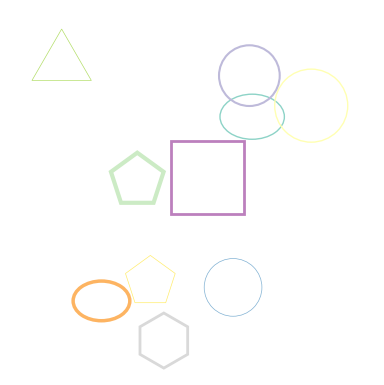[{"shape": "oval", "thickness": 1, "radius": 0.42, "center": [0.655, 0.697]}, {"shape": "circle", "thickness": 1, "radius": 0.47, "center": [0.808, 0.726]}, {"shape": "circle", "thickness": 1.5, "radius": 0.39, "center": [0.648, 0.804]}, {"shape": "circle", "thickness": 0.5, "radius": 0.37, "center": [0.605, 0.254]}, {"shape": "oval", "thickness": 2.5, "radius": 0.37, "center": [0.264, 0.218]}, {"shape": "triangle", "thickness": 0.5, "radius": 0.45, "center": [0.16, 0.835]}, {"shape": "hexagon", "thickness": 2, "radius": 0.36, "center": [0.426, 0.115]}, {"shape": "square", "thickness": 2, "radius": 0.47, "center": [0.539, 0.539]}, {"shape": "pentagon", "thickness": 3, "radius": 0.36, "center": [0.357, 0.531]}, {"shape": "pentagon", "thickness": 0.5, "radius": 0.34, "center": [0.39, 0.269]}]